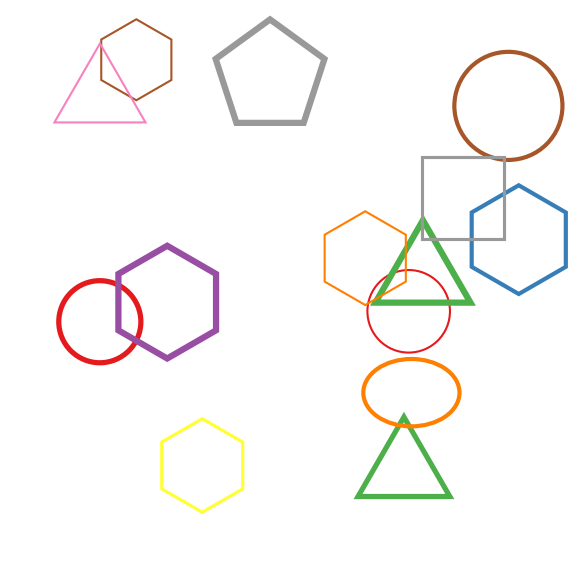[{"shape": "circle", "thickness": 2.5, "radius": 0.36, "center": [0.173, 0.442]}, {"shape": "circle", "thickness": 1, "radius": 0.36, "center": [0.708, 0.46]}, {"shape": "hexagon", "thickness": 2, "radius": 0.47, "center": [0.898, 0.584]}, {"shape": "triangle", "thickness": 3, "radius": 0.48, "center": [0.732, 0.523]}, {"shape": "triangle", "thickness": 2.5, "radius": 0.46, "center": [0.699, 0.185]}, {"shape": "hexagon", "thickness": 3, "radius": 0.49, "center": [0.29, 0.476]}, {"shape": "oval", "thickness": 2, "radius": 0.42, "center": [0.712, 0.319]}, {"shape": "hexagon", "thickness": 1, "radius": 0.41, "center": [0.632, 0.552]}, {"shape": "hexagon", "thickness": 1.5, "radius": 0.4, "center": [0.35, 0.193]}, {"shape": "hexagon", "thickness": 1, "radius": 0.35, "center": [0.236, 0.896]}, {"shape": "circle", "thickness": 2, "radius": 0.47, "center": [0.88, 0.816]}, {"shape": "triangle", "thickness": 1, "radius": 0.46, "center": [0.173, 0.833]}, {"shape": "square", "thickness": 1.5, "radius": 0.35, "center": [0.802, 0.656]}, {"shape": "pentagon", "thickness": 3, "radius": 0.5, "center": [0.468, 0.866]}]